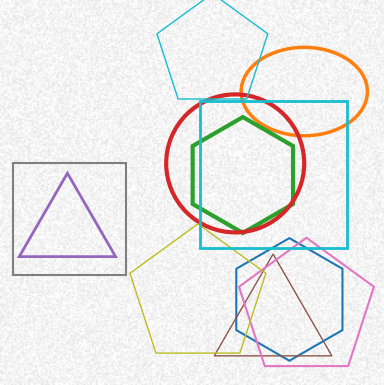[{"shape": "hexagon", "thickness": 1.5, "radius": 0.8, "center": [0.752, 0.222]}, {"shape": "oval", "thickness": 2.5, "radius": 0.82, "center": [0.79, 0.762]}, {"shape": "hexagon", "thickness": 3, "radius": 0.75, "center": [0.631, 0.545]}, {"shape": "circle", "thickness": 3, "radius": 0.9, "center": [0.611, 0.576]}, {"shape": "triangle", "thickness": 2, "radius": 0.72, "center": [0.175, 0.406]}, {"shape": "triangle", "thickness": 1, "radius": 0.88, "center": [0.709, 0.164]}, {"shape": "pentagon", "thickness": 1.5, "radius": 0.92, "center": [0.796, 0.198]}, {"shape": "square", "thickness": 1.5, "radius": 0.73, "center": [0.18, 0.431]}, {"shape": "pentagon", "thickness": 1, "radius": 0.93, "center": [0.514, 0.233]}, {"shape": "square", "thickness": 2, "radius": 0.96, "center": [0.711, 0.546]}, {"shape": "pentagon", "thickness": 1, "radius": 0.76, "center": [0.552, 0.865]}]